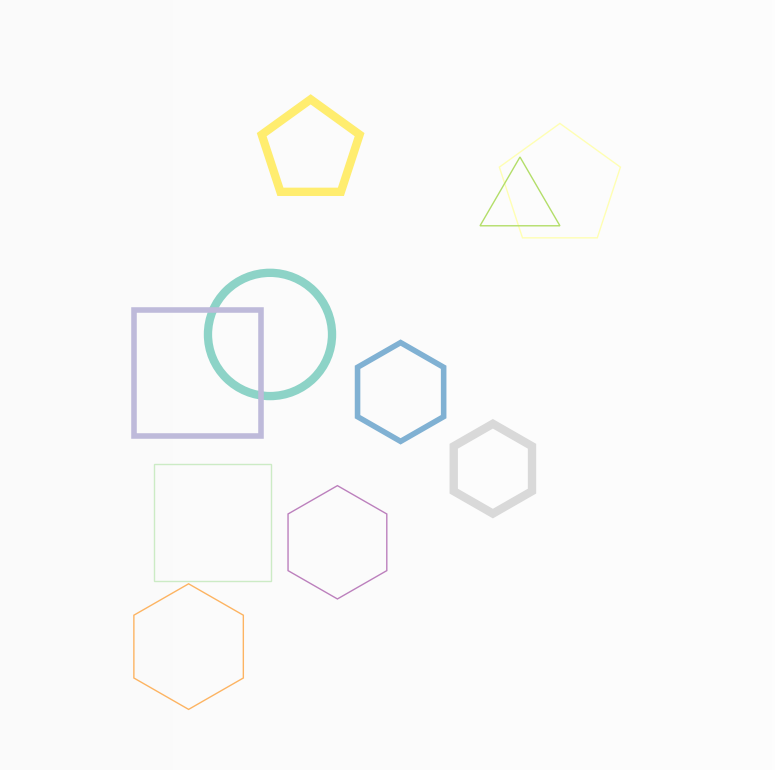[{"shape": "circle", "thickness": 3, "radius": 0.4, "center": [0.348, 0.566]}, {"shape": "pentagon", "thickness": 0.5, "radius": 0.41, "center": [0.722, 0.758]}, {"shape": "square", "thickness": 2, "radius": 0.41, "center": [0.255, 0.515]}, {"shape": "hexagon", "thickness": 2, "radius": 0.32, "center": [0.517, 0.491]}, {"shape": "hexagon", "thickness": 0.5, "radius": 0.41, "center": [0.243, 0.16]}, {"shape": "triangle", "thickness": 0.5, "radius": 0.3, "center": [0.671, 0.737]}, {"shape": "hexagon", "thickness": 3, "radius": 0.29, "center": [0.636, 0.391]}, {"shape": "hexagon", "thickness": 0.5, "radius": 0.37, "center": [0.435, 0.296]}, {"shape": "square", "thickness": 0.5, "radius": 0.38, "center": [0.274, 0.322]}, {"shape": "pentagon", "thickness": 3, "radius": 0.33, "center": [0.401, 0.805]}]